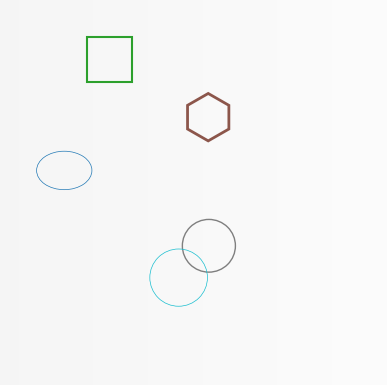[{"shape": "oval", "thickness": 0.5, "radius": 0.36, "center": [0.166, 0.557]}, {"shape": "square", "thickness": 1.5, "radius": 0.29, "center": [0.283, 0.845]}, {"shape": "hexagon", "thickness": 2, "radius": 0.31, "center": [0.537, 0.696]}, {"shape": "circle", "thickness": 1, "radius": 0.34, "center": [0.539, 0.362]}, {"shape": "circle", "thickness": 0.5, "radius": 0.37, "center": [0.461, 0.279]}]